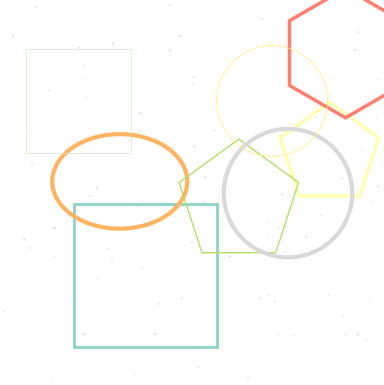[{"shape": "square", "thickness": 2, "radius": 0.93, "center": [0.378, 0.285]}, {"shape": "pentagon", "thickness": 2.5, "radius": 0.67, "center": [0.856, 0.6]}, {"shape": "hexagon", "thickness": 2.5, "radius": 0.84, "center": [0.897, 0.862]}, {"shape": "oval", "thickness": 3, "radius": 0.88, "center": [0.311, 0.529]}, {"shape": "pentagon", "thickness": 1, "radius": 0.82, "center": [0.62, 0.476]}, {"shape": "circle", "thickness": 3, "radius": 0.83, "center": [0.748, 0.498]}, {"shape": "square", "thickness": 0.5, "radius": 0.68, "center": [0.204, 0.738]}, {"shape": "circle", "thickness": 0.5, "radius": 0.72, "center": [0.707, 0.738]}]